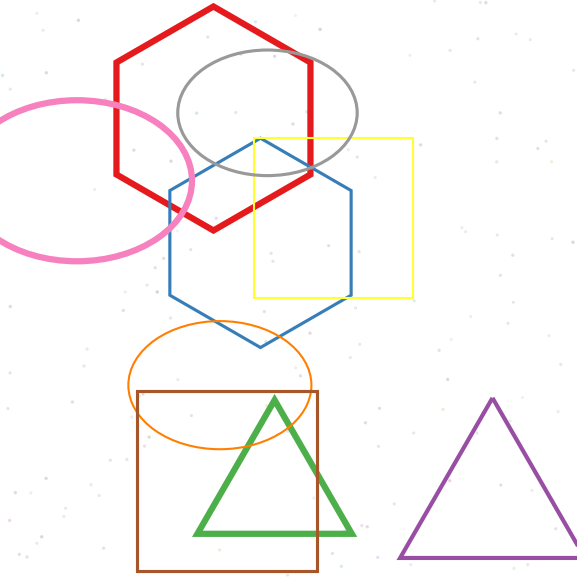[{"shape": "hexagon", "thickness": 3, "radius": 0.97, "center": [0.37, 0.794]}, {"shape": "hexagon", "thickness": 1.5, "radius": 0.91, "center": [0.451, 0.579]}, {"shape": "triangle", "thickness": 3, "radius": 0.77, "center": [0.476, 0.152]}, {"shape": "triangle", "thickness": 2, "radius": 0.92, "center": [0.853, 0.125]}, {"shape": "oval", "thickness": 1, "radius": 0.79, "center": [0.381, 0.332]}, {"shape": "square", "thickness": 1, "radius": 0.69, "center": [0.578, 0.622]}, {"shape": "square", "thickness": 1.5, "radius": 0.78, "center": [0.393, 0.167]}, {"shape": "oval", "thickness": 3, "radius": 1.0, "center": [0.133, 0.686]}, {"shape": "oval", "thickness": 1.5, "radius": 0.78, "center": [0.463, 0.804]}]